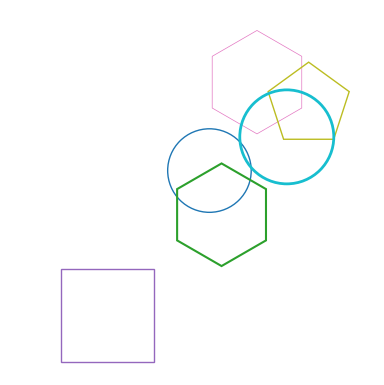[{"shape": "circle", "thickness": 1, "radius": 0.54, "center": [0.544, 0.557]}, {"shape": "hexagon", "thickness": 1.5, "radius": 0.67, "center": [0.575, 0.442]}, {"shape": "square", "thickness": 1, "radius": 0.6, "center": [0.279, 0.181]}, {"shape": "hexagon", "thickness": 0.5, "radius": 0.67, "center": [0.667, 0.787]}, {"shape": "pentagon", "thickness": 1, "radius": 0.55, "center": [0.802, 0.728]}, {"shape": "circle", "thickness": 2, "radius": 0.61, "center": [0.745, 0.645]}]